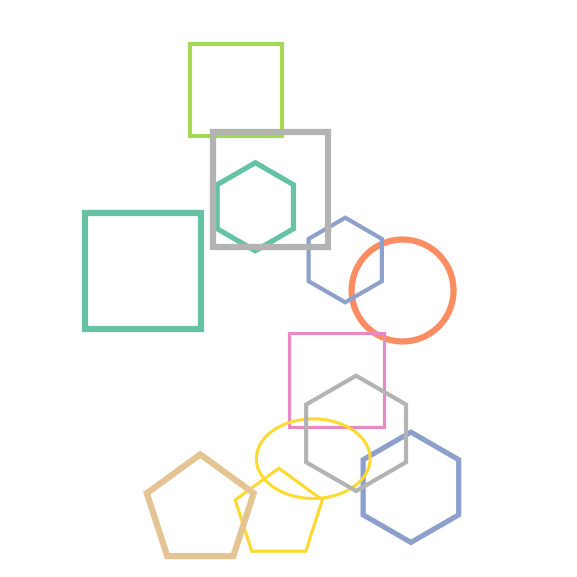[{"shape": "square", "thickness": 3, "radius": 0.5, "center": [0.248, 0.53]}, {"shape": "hexagon", "thickness": 2.5, "radius": 0.38, "center": [0.442, 0.641]}, {"shape": "circle", "thickness": 3, "radius": 0.44, "center": [0.697, 0.496]}, {"shape": "hexagon", "thickness": 2, "radius": 0.37, "center": [0.598, 0.549]}, {"shape": "hexagon", "thickness": 2.5, "radius": 0.48, "center": [0.712, 0.155]}, {"shape": "square", "thickness": 1.5, "radius": 0.41, "center": [0.583, 0.341]}, {"shape": "square", "thickness": 2, "radius": 0.4, "center": [0.408, 0.844]}, {"shape": "oval", "thickness": 1.5, "radius": 0.49, "center": [0.542, 0.205]}, {"shape": "pentagon", "thickness": 1.5, "radius": 0.4, "center": [0.483, 0.109]}, {"shape": "pentagon", "thickness": 3, "radius": 0.49, "center": [0.347, 0.115]}, {"shape": "hexagon", "thickness": 2, "radius": 0.5, "center": [0.617, 0.249]}, {"shape": "square", "thickness": 3, "radius": 0.5, "center": [0.468, 0.671]}]